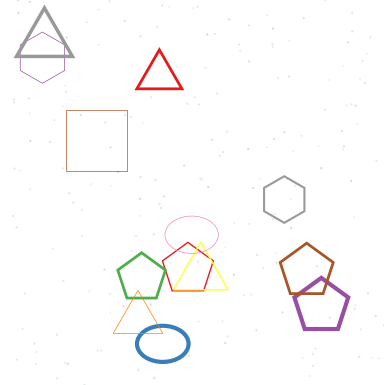[{"shape": "triangle", "thickness": 2, "radius": 0.34, "center": [0.414, 0.803]}, {"shape": "pentagon", "thickness": 1, "radius": 0.35, "center": [0.488, 0.301]}, {"shape": "oval", "thickness": 3, "radius": 0.34, "center": [0.423, 0.107]}, {"shape": "pentagon", "thickness": 2, "radius": 0.33, "center": [0.368, 0.278]}, {"shape": "pentagon", "thickness": 3, "radius": 0.37, "center": [0.835, 0.205]}, {"shape": "hexagon", "thickness": 0.5, "radius": 0.33, "center": [0.11, 0.85]}, {"shape": "triangle", "thickness": 0.5, "radius": 0.37, "center": [0.358, 0.171]}, {"shape": "triangle", "thickness": 1, "radius": 0.41, "center": [0.521, 0.288]}, {"shape": "square", "thickness": 0.5, "radius": 0.4, "center": [0.251, 0.635]}, {"shape": "pentagon", "thickness": 2, "radius": 0.36, "center": [0.797, 0.296]}, {"shape": "oval", "thickness": 0.5, "radius": 0.35, "center": [0.498, 0.39]}, {"shape": "triangle", "thickness": 2.5, "radius": 0.42, "center": [0.115, 0.895]}, {"shape": "hexagon", "thickness": 1.5, "radius": 0.3, "center": [0.738, 0.482]}]